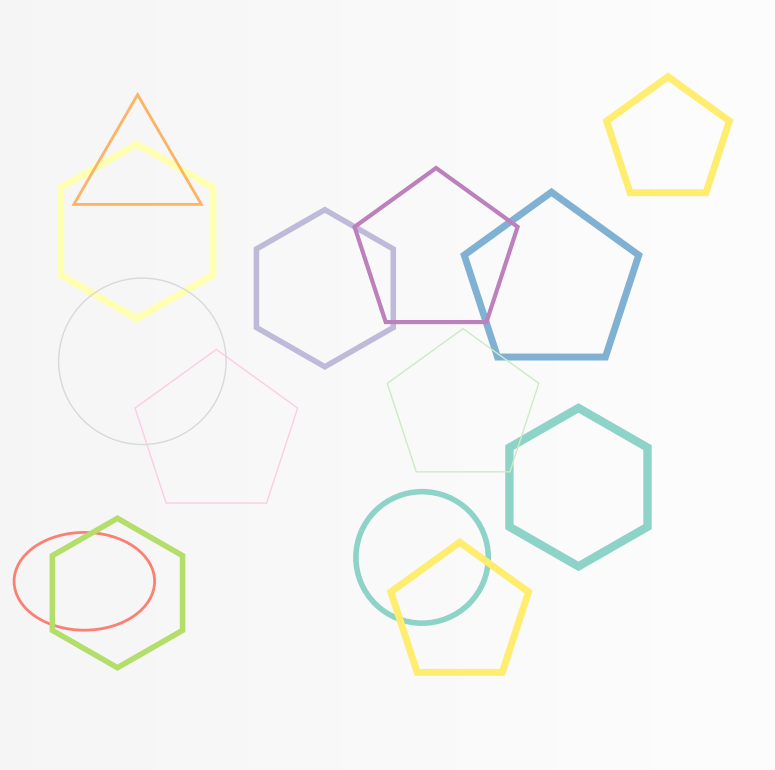[{"shape": "circle", "thickness": 2, "radius": 0.43, "center": [0.545, 0.276]}, {"shape": "hexagon", "thickness": 3, "radius": 0.51, "center": [0.746, 0.367]}, {"shape": "hexagon", "thickness": 2.5, "radius": 0.57, "center": [0.177, 0.7]}, {"shape": "hexagon", "thickness": 2, "radius": 0.51, "center": [0.419, 0.626]}, {"shape": "oval", "thickness": 1, "radius": 0.45, "center": [0.109, 0.245]}, {"shape": "pentagon", "thickness": 2.5, "radius": 0.59, "center": [0.712, 0.632]}, {"shape": "triangle", "thickness": 1, "radius": 0.47, "center": [0.178, 0.782]}, {"shape": "hexagon", "thickness": 2, "radius": 0.49, "center": [0.152, 0.23]}, {"shape": "pentagon", "thickness": 0.5, "radius": 0.55, "center": [0.279, 0.436]}, {"shape": "circle", "thickness": 0.5, "radius": 0.54, "center": [0.184, 0.531]}, {"shape": "pentagon", "thickness": 1.5, "radius": 0.55, "center": [0.563, 0.671]}, {"shape": "pentagon", "thickness": 0.5, "radius": 0.51, "center": [0.597, 0.47]}, {"shape": "pentagon", "thickness": 2.5, "radius": 0.42, "center": [0.862, 0.817]}, {"shape": "pentagon", "thickness": 2.5, "radius": 0.47, "center": [0.593, 0.202]}]